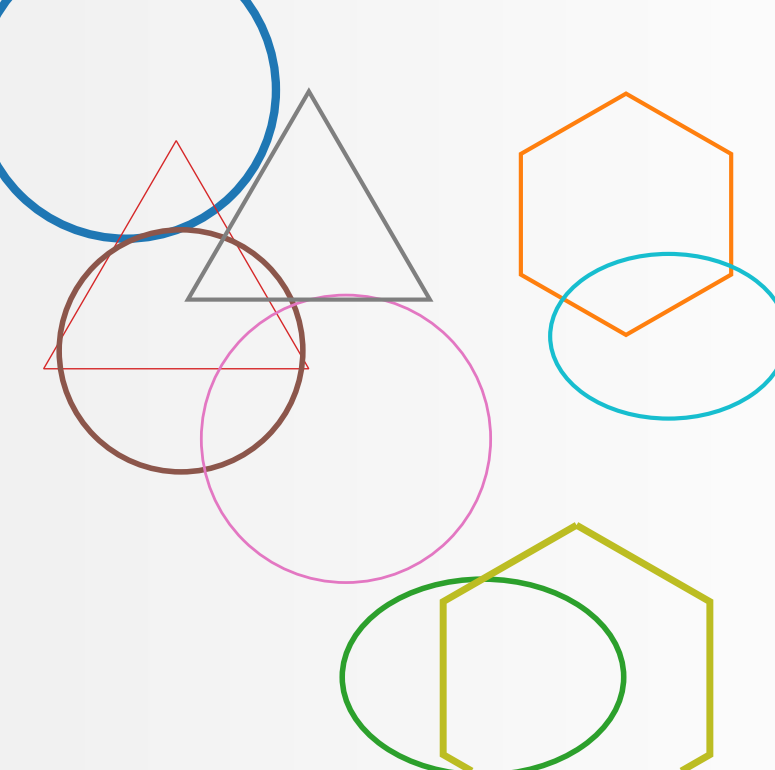[{"shape": "circle", "thickness": 3, "radius": 0.97, "center": [0.163, 0.883]}, {"shape": "hexagon", "thickness": 1.5, "radius": 0.78, "center": [0.808, 0.722]}, {"shape": "oval", "thickness": 2, "radius": 0.91, "center": [0.623, 0.121]}, {"shape": "triangle", "thickness": 0.5, "radius": 0.99, "center": [0.227, 0.62]}, {"shape": "circle", "thickness": 2, "radius": 0.79, "center": [0.234, 0.544]}, {"shape": "circle", "thickness": 1, "radius": 0.93, "center": [0.446, 0.43]}, {"shape": "triangle", "thickness": 1.5, "radius": 0.9, "center": [0.399, 0.701]}, {"shape": "hexagon", "thickness": 2.5, "radius": 0.99, "center": [0.744, 0.119]}, {"shape": "oval", "thickness": 1.5, "radius": 0.76, "center": [0.863, 0.563]}]